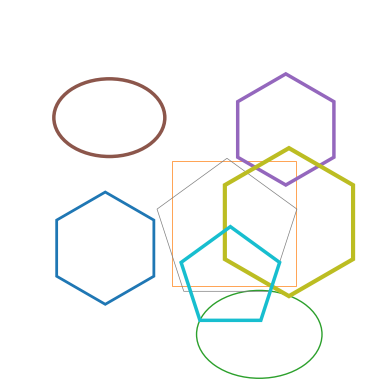[{"shape": "hexagon", "thickness": 2, "radius": 0.73, "center": [0.273, 0.355]}, {"shape": "square", "thickness": 0.5, "radius": 0.81, "center": [0.607, 0.419]}, {"shape": "oval", "thickness": 1, "radius": 0.81, "center": [0.673, 0.132]}, {"shape": "hexagon", "thickness": 2.5, "radius": 0.72, "center": [0.742, 0.664]}, {"shape": "oval", "thickness": 2.5, "radius": 0.72, "center": [0.284, 0.694]}, {"shape": "pentagon", "thickness": 0.5, "radius": 0.95, "center": [0.59, 0.398]}, {"shape": "hexagon", "thickness": 3, "radius": 0.96, "center": [0.751, 0.423]}, {"shape": "pentagon", "thickness": 2.5, "radius": 0.67, "center": [0.598, 0.277]}]